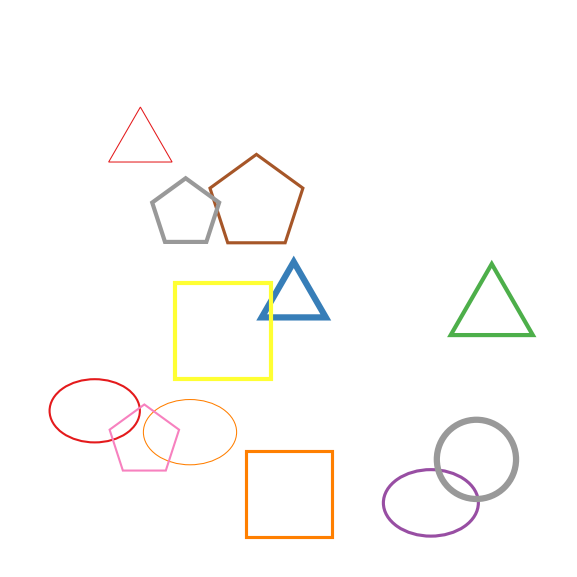[{"shape": "oval", "thickness": 1, "radius": 0.39, "center": [0.164, 0.288]}, {"shape": "triangle", "thickness": 0.5, "radius": 0.32, "center": [0.243, 0.75]}, {"shape": "triangle", "thickness": 3, "radius": 0.32, "center": [0.509, 0.482]}, {"shape": "triangle", "thickness": 2, "radius": 0.41, "center": [0.852, 0.46]}, {"shape": "oval", "thickness": 1.5, "radius": 0.41, "center": [0.746, 0.128]}, {"shape": "oval", "thickness": 0.5, "radius": 0.4, "center": [0.329, 0.251]}, {"shape": "square", "thickness": 1.5, "radius": 0.37, "center": [0.501, 0.144]}, {"shape": "square", "thickness": 2, "radius": 0.42, "center": [0.386, 0.427]}, {"shape": "pentagon", "thickness": 1.5, "radius": 0.42, "center": [0.444, 0.647]}, {"shape": "pentagon", "thickness": 1, "radius": 0.32, "center": [0.25, 0.235]}, {"shape": "pentagon", "thickness": 2, "radius": 0.3, "center": [0.322, 0.63]}, {"shape": "circle", "thickness": 3, "radius": 0.34, "center": [0.825, 0.204]}]